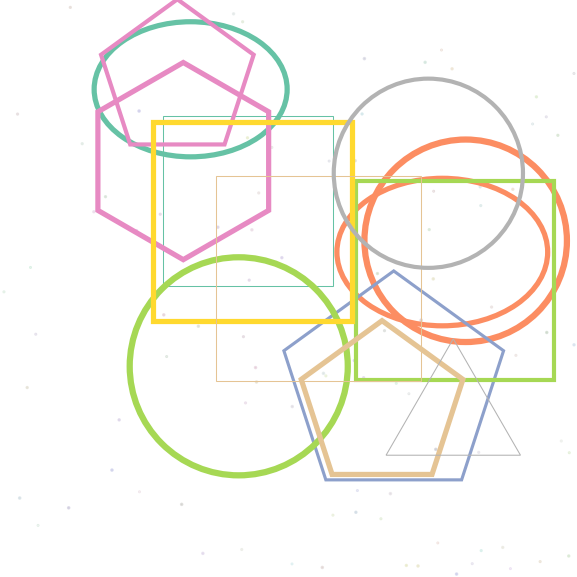[{"shape": "square", "thickness": 0.5, "radius": 0.74, "center": [0.429, 0.651]}, {"shape": "oval", "thickness": 2.5, "radius": 0.84, "center": [0.33, 0.845]}, {"shape": "circle", "thickness": 3, "radius": 0.88, "center": [0.806, 0.582]}, {"shape": "oval", "thickness": 2.5, "radius": 0.91, "center": [0.766, 0.563]}, {"shape": "pentagon", "thickness": 1.5, "radius": 1.0, "center": [0.682, 0.33]}, {"shape": "pentagon", "thickness": 2, "radius": 0.69, "center": [0.307, 0.861]}, {"shape": "hexagon", "thickness": 2.5, "radius": 0.85, "center": [0.317, 0.72]}, {"shape": "square", "thickness": 2, "radius": 0.86, "center": [0.788, 0.513]}, {"shape": "circle", "thickness": 3, "radius": 0.94, "center": [0.413, 0.365]}, {"shape": "square", "thickness": 2.5, "radius": 0.86, "center": [0.437, 0.616]}, {"shape": "square", "thickness": 0.5, "radius": 0.88, "center": [0.552, 0.517]}, {"shape": "pentagon", "thickness": 2.5, "radius": 0.74, "center": [0.662, 0.297]}, {"shape": "circle", "thickness": 2, "radius": 0.82, "center": [0.742, 0.699]}, {"shape": "triangle", "thickness": 0.5, "radius": 0.67, "center": [0.785, 0.278]}]